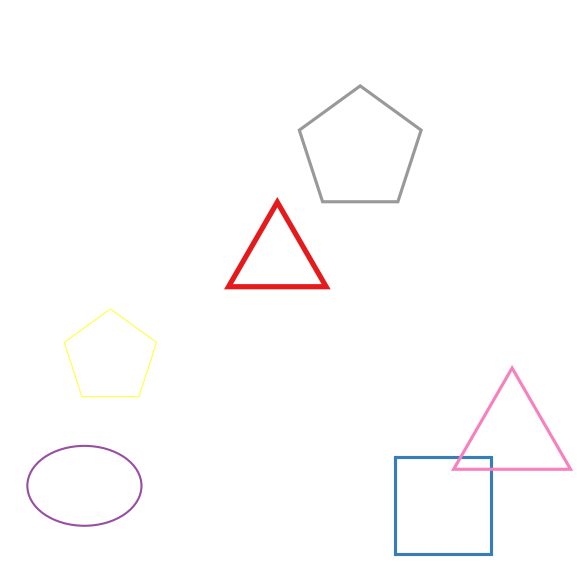[{"shape": "triangle", "thickness": 2.5, "radius": 0.49, "center": [0.48, 0.551]}, {"shape": "square", "thickness": 1.5, "radius": 0.42, "center": [0.767, 0.124]}, {"shape": "oval", "thickness": 1, "radius": 0.49, "center": [0.146, 0.158]}, {"shape": "pentagon", "thickness": 0.5, "radius": 0.42, "center": [0.191, 0.38]}, {"shape": "triangle", "thickness": 1.5, "radius": 0.58, "center": [0.887, 0.245]}, {"shape": "pentagon", "thickness": 1.5, "radius": 0.55, "center": [0.624, 0.739]}]